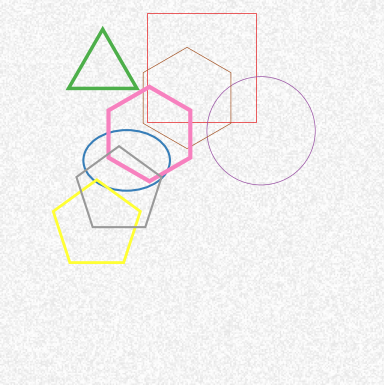[{"shape": "square", "thickness": 0.5, "radius": 0.71, "center": [0.523, 0.825]}, {"shape": "oval", "thickness": 1.5, "radius": 0.56, "center": [0.329, 0.583]}, {"shape": "triangle", "thickness": 2.5, "radius": 0.51, "center": [0.267, 0.822]}, {"shape": "circle", "thickness": 0.5, "radius": 0.7, "center": [0.678, 0.66]}, {"shape": "pentagon", "thickness": 2, "radius": 0.59, "center": [0.251, 0.414]}, {"shape": "hexagon", "thickness": 0.5, "radius": 0.66, "center": [0.486, 0.746]}, {"shape": "hexagon", "thickness": 3, "radius": 0.61, "center": [0.388, 0.652]}, {"shape": "pentagon", "thickness": 1.5, "radius": 0.58, "center": [0.309, 0.504]}]